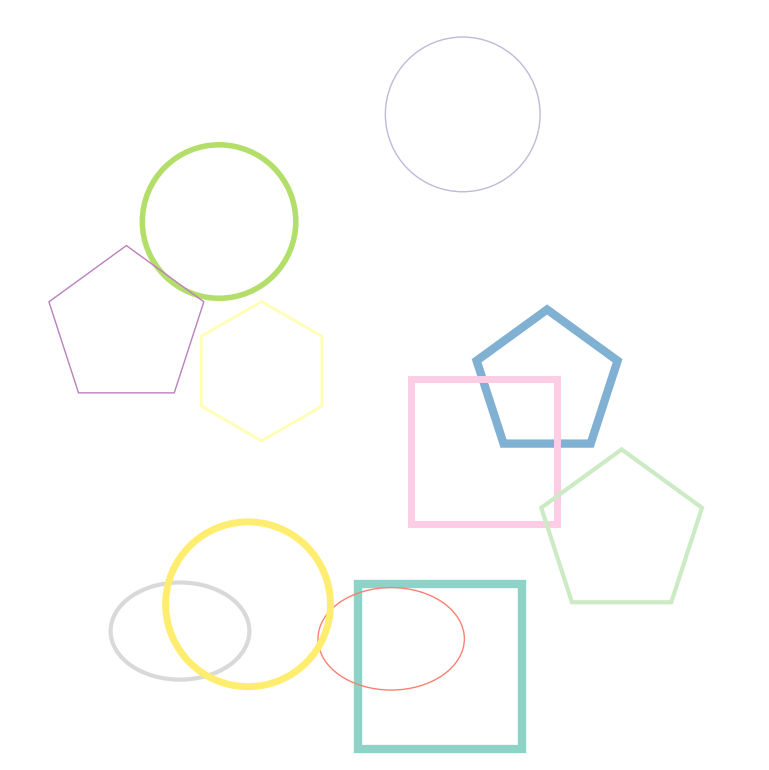[{"shape": "square", "thickness": 3, "radius": 0.53, "center": [0.572, 0.134]}, {"shape": "hexagon", "thickness": 1, "radius": 0.45, "center": [0.34, 0.518]}, {"shape": "circle", "thickness": 0.5, "radius": 0.5, "center": [0.601, 0.851]}, {"shape": "oval", "thickness": 0.5, "radius": 0.48, "center": [0.508, 0.17]}, {"shape": "pentagon", "thickness": 3, "radius": 0.48, "center": [0.711, 0.502]}, {"shape": "circle", "thickness": 2, "radius": 0.5, "center": [0.284, 0.712]}, {"shape": "square", "thickness": 2.5, "radius": 0.47, "center": [0.629, 0.414]}, {"shape": "oval", "thickness": 1.5, "radius": 0.45, "center": [0.234, 0.18]}, {"shape": "pentagon", "thickness": 0.5, "radius": 0.53, "center": [0.164, 0.575]}, {"shape": "pentagon", "thickness": 1.5, "radius": 0.55, "center": [0.807, 0.307]}, {"shape": "circle", "thickness": 2.5, "radius": 0.54, "center": [0.322, 0.215]}]